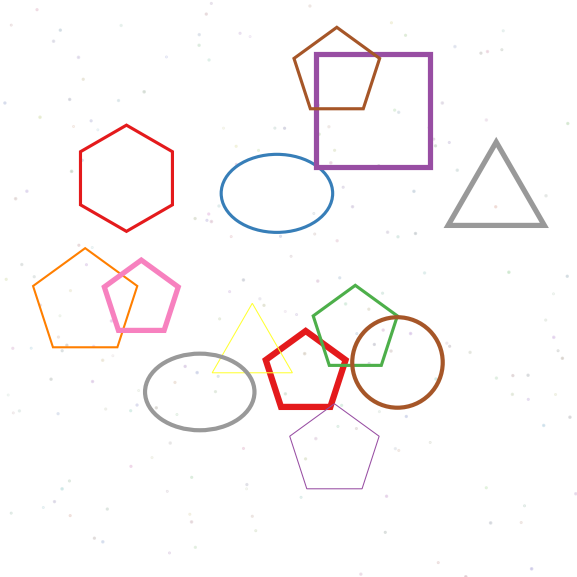[{"shape": "pentagon", "thickness": 3, "radius": 0.36, "center": [0.529, 0.353]}, {"shape": "hexagon", "thickness": 1.5, "radius": 0.46, "center": [0.219, 0.69]}, {"shape": "oval", "thickness": 1.5, "radius": 0.48, "center": [0.48, 0.664]}, {"shape": "pentagon", "thickness": 1.5, "radius": 0.38, "center": [0.615, 0.428]}, {"shape": "pentagon", "thickness": 0.5, "radius": 0.41, "center": [0.579, 0.219]}, {"shape": "square", "thickness": 2.5, "radius": 0.49, "center": [0.646, 0.808]}, {"shape": "pentagon", "thickness": 1, "radius": 0.47, "center": [0.147, 0.475]}, {"shape": "triangle", "thickness": 0.5, "radius": 0.4, "center": [0.437, 0.394]}, {"shape": "circle", "thickness": 2, "radius": 0.39, "center": [0.688, 0.371]}, {"shape": "pentagon", "thickness": 1.5, "radius": 0.39, "center": [0.583, 0.874]}, {"shape": "pentagon", "thickness": 2.5, "radius": 0.34, "center": [0.245, 0.481]}, {"shape": "triangle", "thickness": 2.5, "radius": 0.48, "center": [0.859, 0.657]}, {"shape": "oval", "thickness": 2, "radius": 0.47, "center": [0.346, 0.32]}]